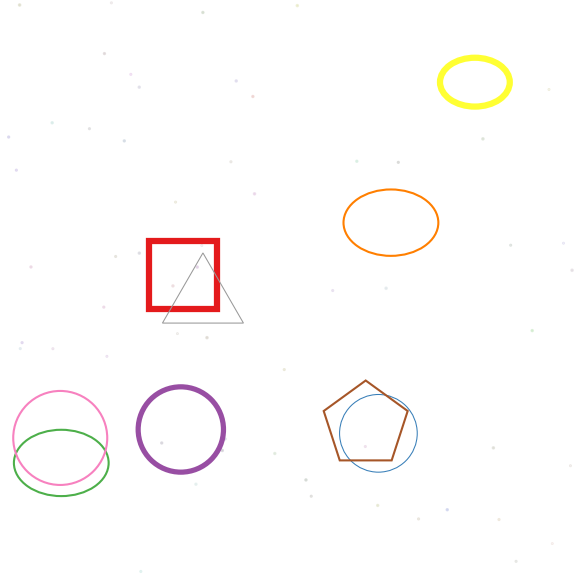[{"shape": "square", "thickness": 3, "radius": 0.29, "center": [0.317, 0.523]}, {"shape": "circle", "thickness": 0.5, "radius": 0.34, "center": [0.655, 0.249]}, {"shape": "oval", "thickness": 1, "radius": 0.41, "center": [0.106, 0.198]}, {"shape": "circle", "thickness": 2.5, "radius": 0.37, "center": [0.313, 0.255]}, {"shape": "oval", "thickness": 1, "radius": 0.41, "center": [0.677, 0.614]}, {"shape": "oval", "thickness": 3, "radius": 0.3, "center": [0.822, 0.857]}, {"shape": "pentagon", "thickness": 1, "radius": 0.38, "center": [0.633, 0.264]}, {"shape": "circle", "thickness": 1, "radius": 0.41, "center": [0.104, 0.241]}, {"shape": "triangle", "thickness": 0.5, "radius": 0.4, "center": [0.351, 0.48]}]